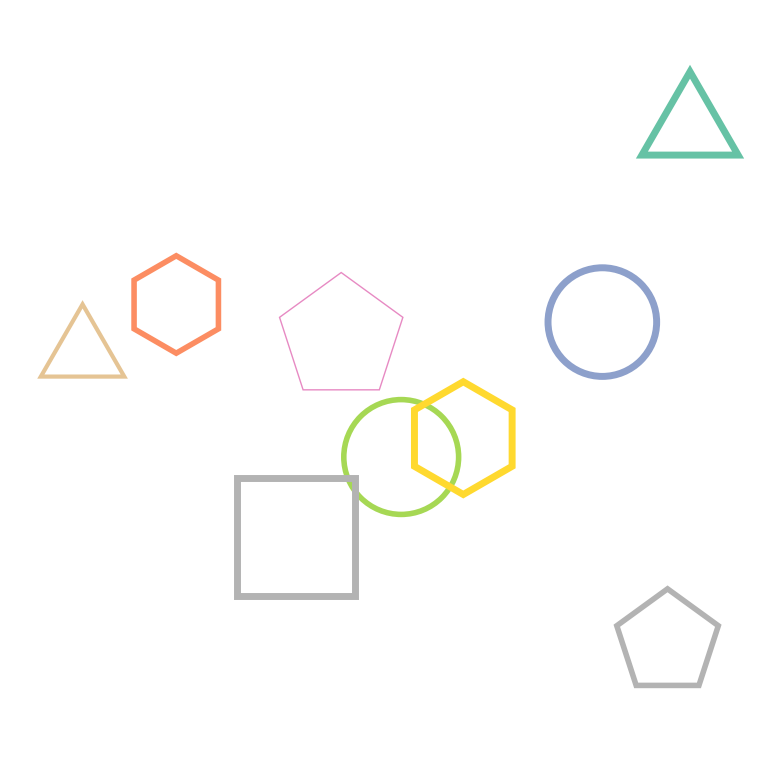[{"shape": "triangle", "thickness": 2.5, "radius": 0.36, "center": [0.896, 0.835]}, {"shape": "hexagon", "thickness": 2, "radius": 0.32, "center": [0.229, 0.605]}, {"shape": "circle", "thickness": 2.5, "radius": 0.35, "center": [0.782, 0.582]}, {"shape": "pentagon", "thickness": 0.5, "radius": 0.42, "center": [0.443, 0.562]}, {"shape": "circle", "thickness": 2, "radius": 0.37, "center": [0.521, 0.406]}, {"shape": "hexagon", "thickness": 2.5, "radius": 0.37, "center": [0.602, 0.431]}, {"shape": "triangle", "thickness": 1.5, "radius": 0.31, "center": [0.107, 0.542]}, {"shape": "pentagon", "thickness": 2, "radius": 0.35, "center": [0.867, 0.166]}, {"shape": "square", "thickness": 2.5, "radius": 0.38, "center": [0.384, 0.302]}]